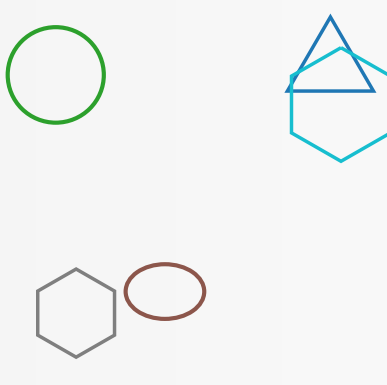[{"shape": "triangle", "thickness": 2.5, "radius": 0.64, "center": [0.853, 0.828]}, {"shape": "circle", "thickness": 3, "radius": 0.62, "center": [0.144, 0.805]}, {"shape": "oval", "thickness": 3, "radius": 0.51, "center": [0.426, 0.243]}, {"shape": "hexagon", "thickness": 2.5, "radius": 0.57, "center": [0.196, 0.187]}, {"shape": "hexagon", "thickness": 2.5, "radius": 0.74, "center": [0.88, 0.729]}]